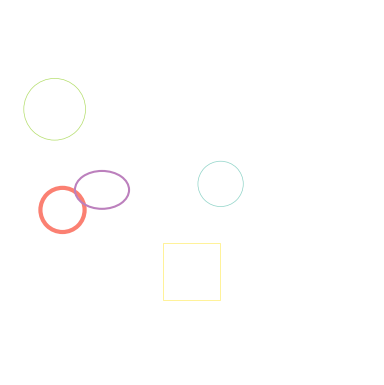[{"shape": "circle", "thickness": 0.5, "radius": 0.29, "center": [0.573, 0.522]}, {"shape": "circle", "thickness": 3, "radius": 0.29, "center": [0.162, 0.455]}, {"shape": "circle", "thickness": 0.5, "radius": 0.4, "center": [0.142, 0.716]}, {"shape": "oval", "thickness": 1.5, "radius": 0.35, "center": [0.265, 0.507]}, {"shape": "square", "thickness": 0.5, "radius": 0.37, "center": [0.498, 0.295]}]